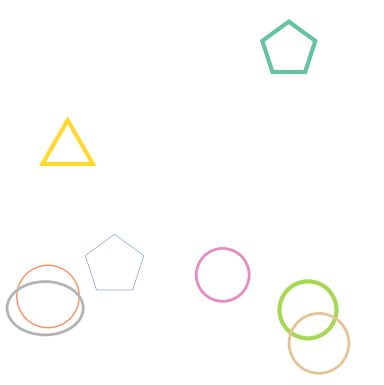[{"shape": "pentagon", "thickness": 3, "radius": 0.36, "center": [0.75, 0.872]}, {"shape": "circle", "thickness": 1, "radius": 0.41, "center": [0.125, 0.23]}, {"shape": "pentagon", "thickness": 0.5, "radius": 0.4, "center": [0.298, 0.311]}, {"shape": "circle", "thickness": 2, "radius": 0.34, "center": [0.578, 0.286]}, {"shape": "circle", "thickness": 3, "radius": 0.37, "center": [0.8, 0.195]}, {"shape": "triangle", "thickness": 3, "radius": 0.38, "center": [0.176, 0.612]}, {"shape": "circle", "thickness": 2, "radius": 0.39, "center": [0.829, 0.108]}, {"shape": "oval", "thickness": 2, "radius": 0.49, "center": [0.117, 0.199]}]